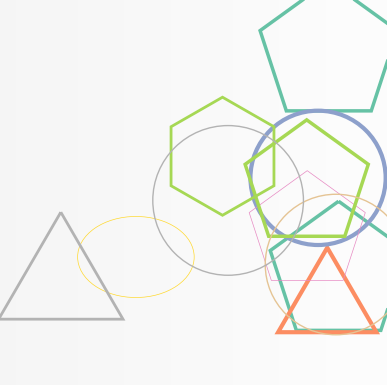[{"shape": "pentagon", "thickness": 2.5, "radius": 0.93, "center": [0.874, 0.292]}, {"shape": "pentagon", "thickness": 2.5, "radius": 0.93, "center": [0.849, 0.863]}, {"shape": "triangle", "thickness": 3, "radius": 0.73, "center": [0.845, 0.21]}, {"shape": "circle", "thickness": 3, "radius": 0.87, "center": [0.821, 0.538]}, {"shape": "pentagon", "thickness": 0.5, "radius": 0.79, "center": [0.793, 0.399]}, {"shape": "pentagon", "thickness": 2.5, "radius": 0.84, "center": [0.792, 0.522]}, {"shape": "hexagon", "thickness": 2, "radius": 0.77, "center": [0.574, 0.594]}, {"shape": "oval", "thickness": 0.5, "radius": 0.75, "center": [0.351, 0.332]}, {"shape": "circle", "thickness": 1, "radius": 0.91, "center": [0.867, 0.313]}, {"shape": "triangle", "thickness": 2, "radius": 0.93, "center": [0.157, 0.264]}, {"shape": "circle", "thickness": 1, "radius": 0.97, "center": [0.589, 0.479]}]